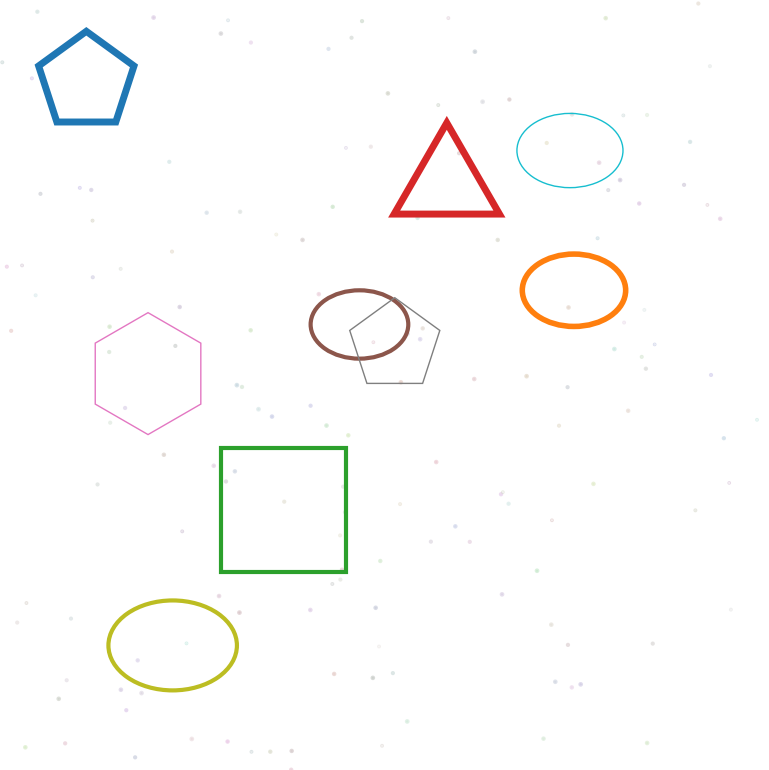[{"shape": "pentagon", "thickness": 2.5, "radius": 0.33, "center": [0.112, 0.894]}, {"shape": "oval", "thickness": 2, "radius": 0.34, "center": [0.745, 0.623]}, {"shape": "square", "thickness": 1.5, "radius": 0.4, "center": [0.368, 0.337]}, {"shape": "triangle", "thickness": 2.5, "radius": 0.39, "center": [0.58, 0.761]}, {"shape": "oval", "thickness": 1.5, "radius": 0.32, "center": [0.467, 0.579]}, {"shape": "hexagon", "thickness": 0.5, "radius": 0.4, "center": [0.192, 0.515]}, {"shape": "pentagon", "thickness": 0.5, "radius": 0.31, "center": [0.513, 0.552]}, {"shape": "oval", "thickness": 1.5, "radius": 0.42, "center": [0.224, 0.162]}, {"shape": "oval", "thickness": 0.5, "radius": 0.34, "center": [0.74, 0.804]}]